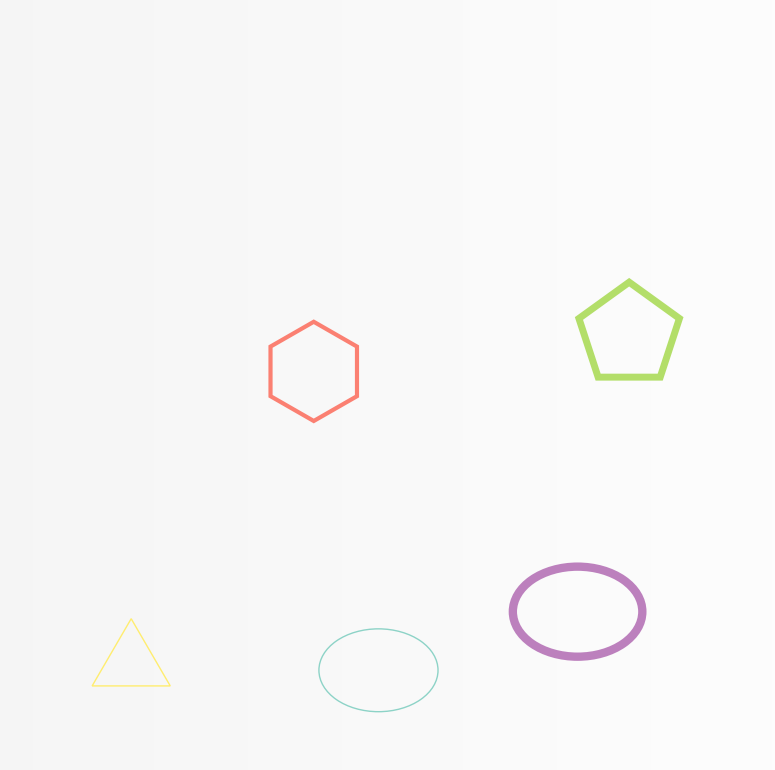[{"shape": "oval", "thickness": 0.5, "radius": 0.38, "center": [0.488, 0.13]}, {"shape": "hexagon", "thickness": 1.5, "radius": 0.32, "center": [0.405, 0.518]}, {"shape": "pentagon", "thickness": 2.5, "radius": 0.34, "center": [0.812, 0.565]}, {"shape": "oval", "thickness": 3, "radius": 0.42, "center": [0.745, 0.206]}, {"shape": "triangle", "thickness": 0.5, "radius": 0.29, "center": [0.169, 0.138]}]